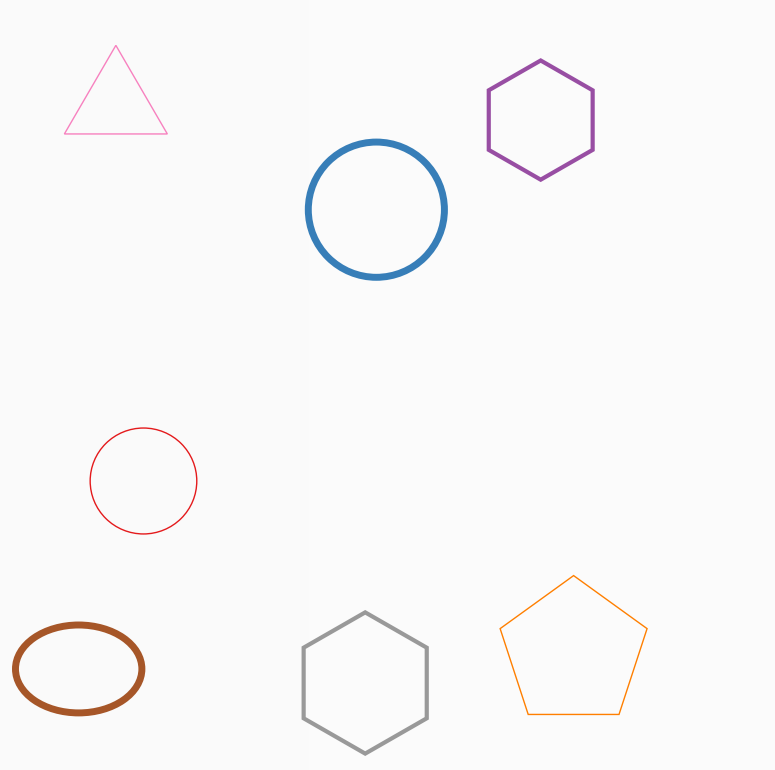[{"shape": "circle", "thickness": 0.5, "radius": 0.34, "center": [0.185, 0.375]}, {"shape": "circle", "thickness": 2.5, "radius": 0.44, "center": [0.486, 0.728]}, {"shape": "hexagon", "thickness": 1.5, "radius": 0.39, "center": [0.698, 0.844]}, {"shape": "pentagon", "thickness": 0.5, "radius": 0.5, "center": [0.74, 0.153]}, {"shape": "oval", "thickness": 2.5, "radius": 0.41, "center": [0.102, 0.131]}, {"shape": "triangle", "thickness": 0.5, "radius": 0.38, "center": [0.149, 0.864]}, {"shape": "hexagon", "thickness": 1.5, "radius": 0.46, "center": [0.471, 0.113]}]